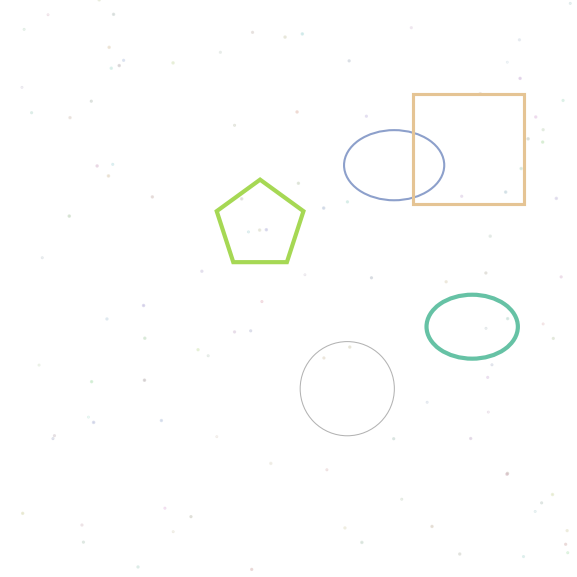[{"shape": "oval", "thickness": 2, "radius": 0.4, "center": [0.818, 0.433]}, {"shape": "oval", "thickness": 1, "radius": 0.43, "center": [0.683, 0.713]}, {"shape": "pentagon", "thickness": 2, "radius": 0.39, "center": [0.45, 0.609]}, {"shape": "square", "thickness": 1.5, "radius": 0.48, "center": [0.811, 0.742]}, {"shape": "circle", "thickness": 0.5, "radius": 0.41, "center": [0.601, 0.326]}]